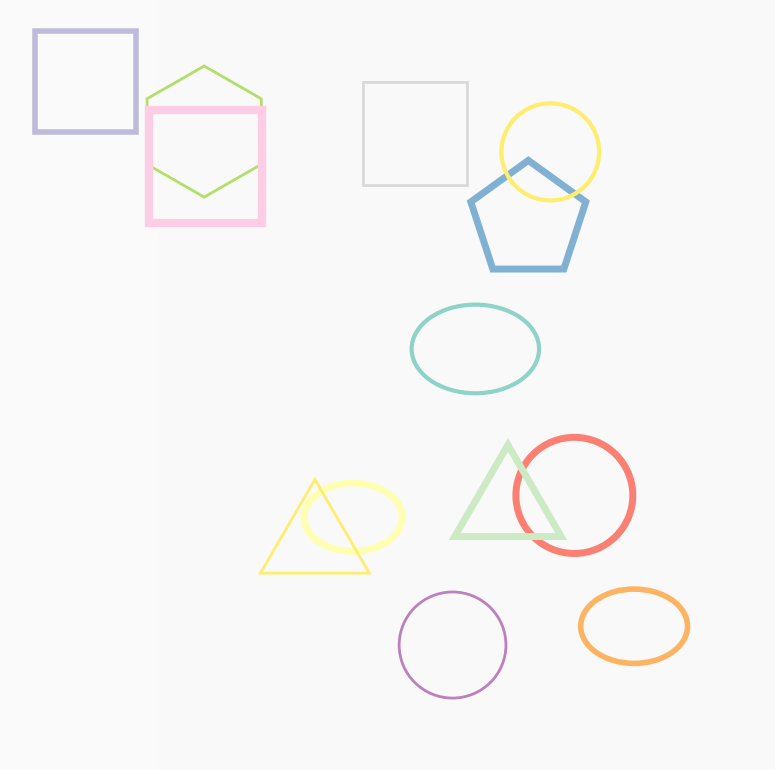[{"shape": "oval", "thickness": 1.5, "radius": 0.41, "center": [0.613, 0.547]}, {"shape": "oval", "thickness": 2.5, "radius": 0.32, "center": [0.456, 0.328]}, {"shape": "square", "thickness": 2, "radius": 0.33, "center": [0.111, 0.894]}, {"shape": "circle", "thickness": 2.5, "radius": 0.38, "center": [0.741, 0.357]}, {"shape": "pentagon", "thickness": 2.5, "radius": 0.39, "center": [0.682, 0.714]}, {"shape": "oval", "thickness": 2, "radius": 0.34, "center": [0.818, 0.187]}, {"shape": "hexagon", "thickness": 1, "radius": 0.43, "center": [0.263, 0.829]}, {"shape": "square", "thickness": 3, "radius": 0.37, "center": [0.265, 0.784]}, {"shape": "square", "thickness": 1, "radius": 0.33, "center": [0.535, 0.827]}, {"shape": "circle", "thickness": 1, "radius": 0.34, "center": [0.584, 0.162]}, {"shape": "triangle", "thickness": 2.5, "radius": 0.4, "center": [0.655, 0.343]}, {"shape": "circle", "thickness": 1.5, "radius": 0.32, "center": [0.71, 0.803]}, {"shape": "triangle", "thickness": 1, "radius": 0.41, "center": [0.406, 0.296]}]